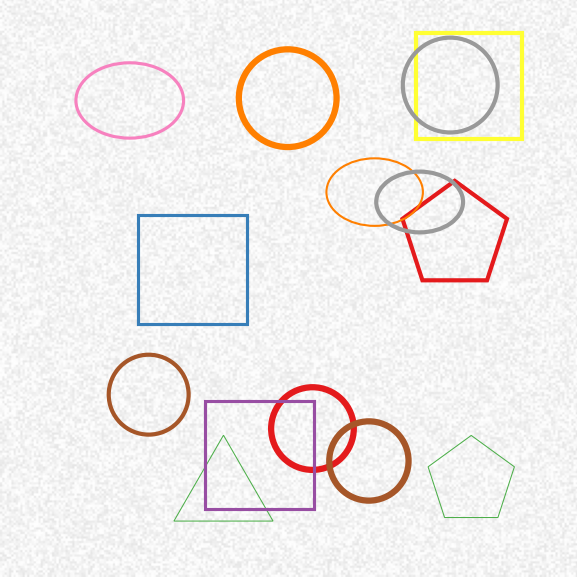[{"shape": "pentagon", "thickness": 2, "radius": 0.48, "center": [0.787, 0.591]}, {"shape": "circle", "thickness": 3, "radius": 0.36, "center": [0.541, 0.257]}, {"shape": "square", "thickness": 1.5, "radius": 0.47, "center": [0.333, 0.533]}, {"shape": "pentagon", "thickness": 0.5, "radius": 0.39, "center": [0.816, 0.167]}, {"shape": "triangle", "thickness": 0.5, "radius": 0.5, "center": [0.387, 0.146]}, {"shape": "square", "thickness": 1.5, "radius": 0.47, "center": [0.449, 0.212]}, {"shape": "circle", "thickness": 3, "radius": 0.42, "center": [0.498, 0.829]}, {"shape": "oval", "thickness": 1, "radius": 0.42, "center": [0.649, 0.666]}, {"shape": "square", "thickness": 2, "radius": 0.46, "center": [0.812, 0.85]}, {"shape": "circle", "thickness": 3, "radius": 0.34, "center": [0.639, 0.201]}, {"shape": "circle", "thickness": 2, "radius": 0.35, "center": [0.257, 0.316]}, {"shape": "oval", "thickness": 1.5, "radius": 0.47, "center": [0.225, 0.825]}, {"shape": "circle", "thickness": 2, "radius": 0.41, "center": [0.78, 0.852]}, {"shape": "oval", "thickness": 2, "radius": 0.38, "center": [0.727, 0.649]}]